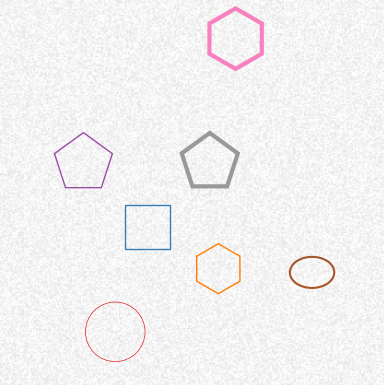[{"shape": "circle", "thickness": 0.5, "radius": 0.39, "center": [0.299, 0.138]}, {"shape": "square", "thickness": 1, "radius": 0.29, "center": [0.383, 0.411]}, {"shape": "pentagon", "thickness": 1, "radius": 0.4, "center": [0.217, 0.576]}, {"shape": "hexagon", "thickness": 1, "radius": 0.32, "center": [0.567, 0.302]}, {"shape": "oval", "thickness": 1.5, "radius": 0.29, "center": [0.811, 0.292]}, {"shape": "hexagon", "thickness": 3, "radius": 0.39, "center": [0.612, 0.9]}, {"shape": "pentagon", "thickness": 3, "radius": 0.38, "center": [0.545, 0.578]}]